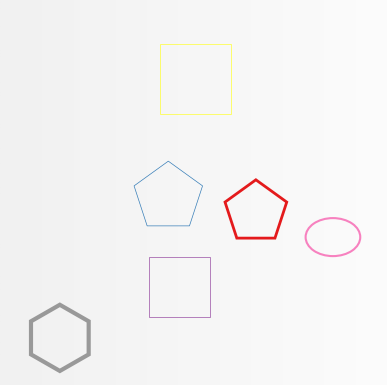[{"shape": "pentagon", "thickness": 2, "radius": 0.42, "center": [0.66, 0.449]}, {"shape": "pentagon", "thickness": 0.5, "radius": 0.46, "center": [0.434, 0.488]}, {"shape": "square", "thickness": 0.5, "radius": 0.39, "center": [0.463, 0.255]}, {"shape": "square", "thickness": 0.5, "radius": 0.46, "center": [0.504, 0.795]}, {"shape": "oval", "thickness": 1.5, "radius": 0.35, "center": [0.859, 0.384]}, {"shape": "hexagon", "thickness": 3, "radius": 0.43, "center": [0.154, 0.122]}]